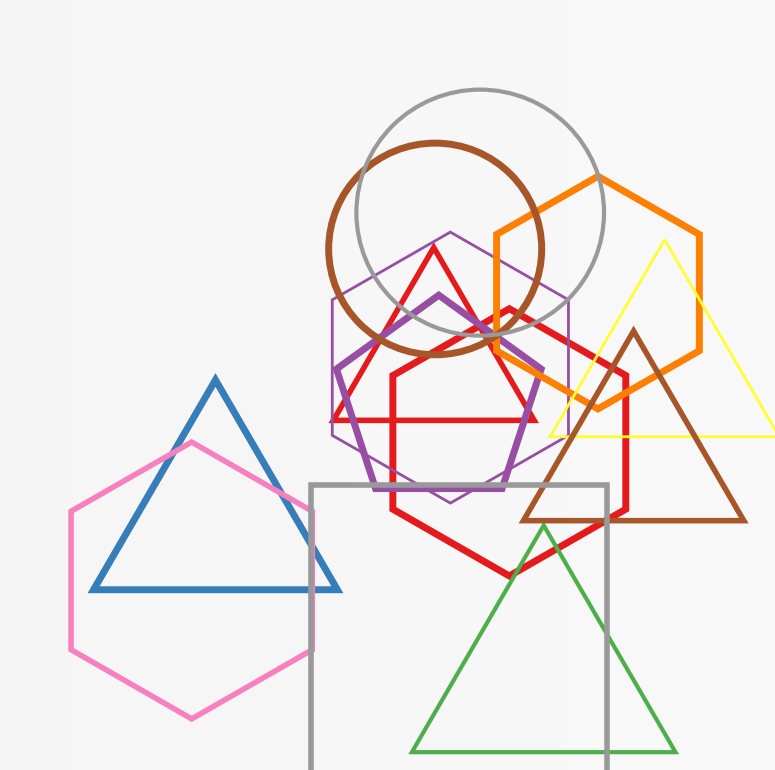[{"shape": "hexagon", "thickness": 2.5, "radius": 0.87, "center": [0.657, 0.426]}, {"shape": "triangle", "thickness": 2, "radius": 0.75, "center": [0.56, 0.529]}, {"shape": "triangle", "thickness": 2.5, "radius": 0.91, "center": [0.278, 0.325]}, {"shape": "triangle", "thickness": 1.5, "radius": 0.98, "center": [0.702, 0.121]}, {"shape": "hexagon", "thickness": 1, "radius": 0.88, "center": [0.581, 0.523]}, {"shape": "pentagon", "thickness": 2.5, "radius": 0.69, "center": [0.566, 0.478]}, {"shape": "hexagon", "thickness": 2.5, "radius": 0.76, "center": [0.772, 0.62]}, {"shape": "triangle", "thickness": 1, "radius": 0.85, "center": [0.858, 0.518]}, {"shape": "triangle", "thickness": 2, "radius": 0.82, "center": [0.818, 0.406]}, {"shape": "circle", "thickness": 2.5, "radius": 0.69, "center": [0.562, 0.677]}, {"shape": "hexagon", "thickness": 2, "radius": 0.9, "center": [0.247, 0.246]}, {"shape": "circle", "thickness": 1.5, "radius": 0.8, "center": [0.62, 0.724]}, {"shape": "square", "thickness": 2, "radius": 0.96, "center": [0.592, 0.18]}]